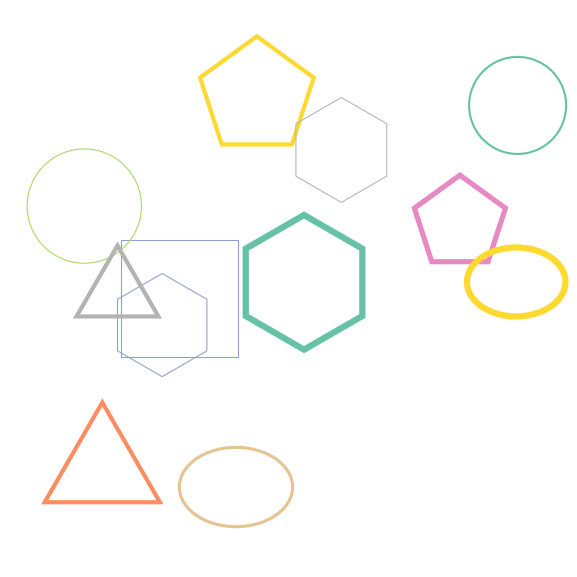[{"shape": "circle", "thickness": 1, "radius": 0.42, "center": [0.896, 0.817]}, {"shape": "hexagon", "thickness": 3, "radius": 0.58, "center": [0.526, 0.51]}, {"shape": "triangle", "thickness": 2, "radius": 0.58, "center": [0.177, 0.187]}, {"shape": "square", "thickness": 0.5, "radius": 0.5, "center": [0.311, 0.482]}, {"shape": "hexagon", "thickness": 0.5, "radius": 0.45, "center": [0.281, 0.436]}, {"shape": "pentagon", "thickness": 2.5, "radius": 0.41, "center": [0.796, 0.613]}, {"shape": "circle", "thickness": 0.5, "radius": 0.49, "center": [0.146, 0.642]}, {"shape": "pentagon", "thickness": 2, "radius": 0.52, "center": [0.445, 0.833]}, {"shape": "oval", "thickness": 3, "radius": 0.43, "center": [0.894, 0.511]}, {"shape": "oval", "thickness": 1.5, "radius": 0.49, "center": [0.409, 0.156]}, {"shape": "hexagon", "thickness": 0.5, "radius": 0.45, "center": [0.591, 0.739]}, {"shape": "triangle", "thickness": 2, "radius": 0.41, "center": [0.203, 0.492]}]